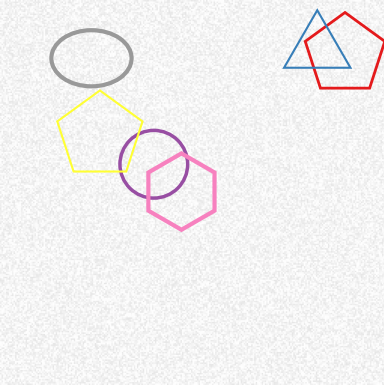[{"shape": "pentagon", "thickness": 2, "radius": 0.54, "center": [0.896, 0.859]}, {"shape": "triangle", "thickness": 1.5, "radius": 0.5, "center": [0.824, 0.874]}, {"shape": "circle", "thickness": 2.5, "radius": 0.44, "center": [0.4, 0.573]}, {"shape": "pentagon", "thickness": 1.5, "radius": 0.58, "center": [0.259, 0.649]}, {"shape": "hexagon", "thickness": 3, "radius": 0.5, "center": [0.471, 0.502]}, {"shape": "oval", "thickness": 3, "radius": 0.52, "center": [0.238, 0.849]}]